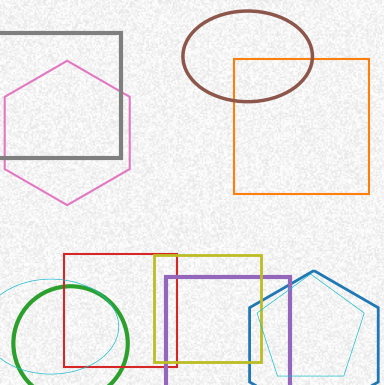[{"shape": "hexagon", "thickness": 2, "radius": 0.96, "center": [0.815, 0.104]}, {"shape": "square", "thickness": 1.5, "radius": 0.88, "center": [0.783, 0.673]}, {"shape": "circle", "thickness": 3, "radius": 0.74, "center": [0.183, 0.108]}, {"shape": "square", "thickness": 1.5, "radius": 0.74, "center": [0.312, 0.194]}, {"shape": "square", "thickness": 3, "radius": 0.81, "center": [0.593, 0.119]}, {"shape": "oval", "thickness": 2.5, "radius": 0.84, "center": [0.643, 0.854]}, {"shape": "hexagon", "thickness": 1.5, "radius": 0.94, "center": [0.175, 0.655]}, {"shape": "square", "thickness": 3, "radius": 0.81, "center": [0.15, 0.752]}, {"shape": "square", "thickness": 2, "radius": 0.69, "center": [0.539, 0.198]}, {"shape": "oval", "thickness": 0.5, "radius": 0.88, "center": [0.132, 0.152]}, {"shape": "pentagon", "thickness": 0.5, "radius": 0.73, "center": [0.807, 0.142]}]